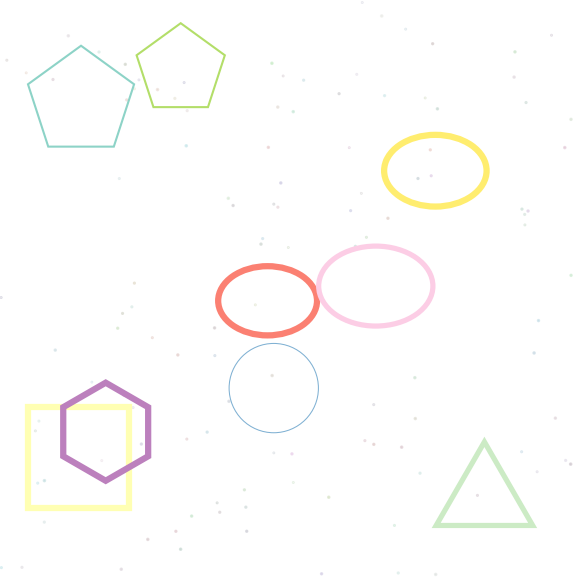[{"shape": "pentagon", "thickness": 1, "radius": 0.48, "center": [0.14, 0.823]}, {"shape": "square", "thickness": 3, "radius": 0.44, "center": [0.136, 0.207]}, {"shape": "oval", "thickness": 3, "radius": 0.43, "center": [0.463, 0.478]}, {"shape": "circle", "thickness": 0.5, "radius": 0.39, "center": [0.474, 0.327]}, {"shape": "pentagon", "thickness": 1, "radius": 0.4, "center": [0.313, 0.879]}, {"shape": "oval", "thickness": 2.5, "radius": 0.49, "center": [0.651, 0.504]}, {"shape": "hexagon", "thickness": 3, "radius": 0.42, "center": [0.183, 0.252]}, {"shape": "triangle", "thickness": 2.5, "radius": 0.48, "center": [0.839, 0.137]}, {"shape": "oval", "thickness": 3, "radius": 0.44, "center": [0.754, 0.704]}]